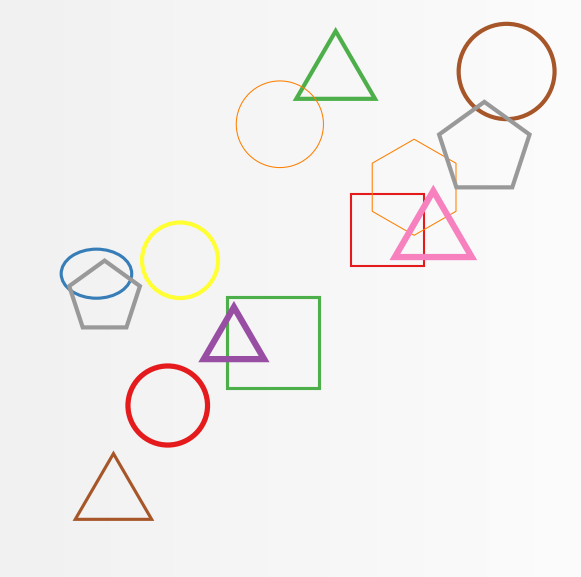[{"shape": "square", "thickness": 1, "radius": 0.31, "center": [0.667, 0.601]}, {"shape": "circle", "thickness": 2.5, "radius": 0.34, "center": [0.289, 0.297]}, {"shape": "oval", "thickness": 1.5, "radius": 0.3, "center": [0.166, 0.525]}, {"shape": "triangle", "thickness": 2, "radius": 0.39, "center": [0.577, 0.867]}, {"shape": "square", "thickness": 1.5, "radius": 0.39, "center": [0.47, 0.406]}, {"shape": "triangle", "thickness": 3, "radius": 0.3, "center": [0.402, 0.407]}, {"shape": "circle", "thickness": 0.5, "radius": 0.38, "center": [0.481, 0.784]}, {"shape": "hexagon", "thickness": 0.5, "radius": 0.42, "center": [0.712, 0.675]}, {"shape": "circle", "thickness": 2, "radius": 0.33, "center": [0.31, 0.548]}, {"shape": "circle", "thickness": 2, "radius": 0.41, "center": [0.872, 0.875]}, {"shape": "triangle", "thickness": 1.5, "radius": 0.38, "center": [0.195, 0.138]}, {"shape": "triangle", "thickness": 3, "radius": 0.38, "center": [0.745, 0.592]}, {"shape": "pentagon", "thickness": 2, "radius": 0.32, "center": [0.18, 0.484]}, {"shape": "pentagon", "thickness": 2, "radius": 0.41, "center": [0.833, 0.741]}]